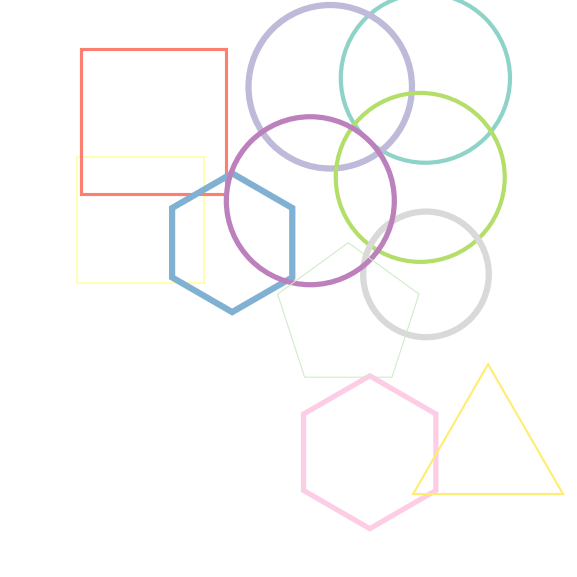[{"shape": "circle", "thickness": 2, "radius": 0.73, "center": [0.737, 0.864]}, {"shape": "square", "thickness": 1, "radius": 0.55, "center": [0.243, 0.618]}, {"shape": "circle", "thickness": 3, "radius": 0.71, "center": [0.572, 0.849]}, {"shape": "square", "thickness": 1.5, "radius": 0.63, "center": [0.265, 0.789]}, {"shape": "hexagon", "thickness": 3, "radius": 0.6, "center": [0.402, 0.579]}, {"shape": "circle", "thickness": 2, "radius": 0.73, "center": [0.728, 0.692]}, {"shape": "hexagon", "thickness": 2.5, "radius": 0.66, "center": [0.64, 0.216]}, {"shape": "circle", "thickness": 3, "radius": 0.54, "center": [0.738, 0.524]}, {"shape": "circle", "thickness": 2.5, "radius": 0.73, "center": [0.537, 0.652]}, {"shape": "pentagon", "thickness": 0.5, "radius": 0.64, "center": [0.603, 0.45]}, {"shape": "triangle", "thickness": 1, "radius": 0.75, "center": [0.845, 0.219]}]